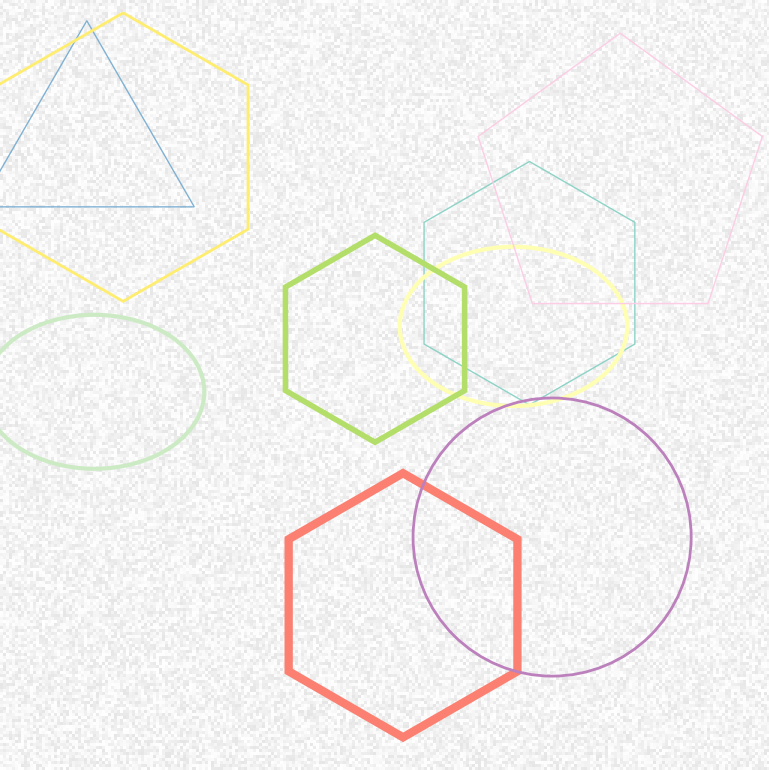[{"shape": "hexagon", "thickness": 0.5, "radius": 0.79, "center": [0.688, 0.632]}, {"shape": "oval", "thickness": 1.5, "radius": 0.74, "center": [0.667, 0.576]}, {"shape": "hexagon", "thickness": 3, "radius": 0.86, "center": [0.523, 0.214]}, {"shape": "triangle", "thickness": 0.5, "radius": 0.81, "center": [0.113, 0.812]}, {"shape": "hexagon", "thickness": 2, "radius": 0.67, "center": [0.487, 0.56]}, {"shape": "pentagon", "thickness": 0.5, "radius": 0.97, "center": [0.805, 0.763]}, {"shape": "circle", "thickness": 1, "radius": 0.9, "center": [0.717, 0.303]}, {"shape": "oval", "thickness": 1.5, "radius": 0.71, "center": [0.123, 0.491]}, {"shape": "hexagon", "thickness": 1, "radius": 0.94, "center": [0.16, 0.796]}]